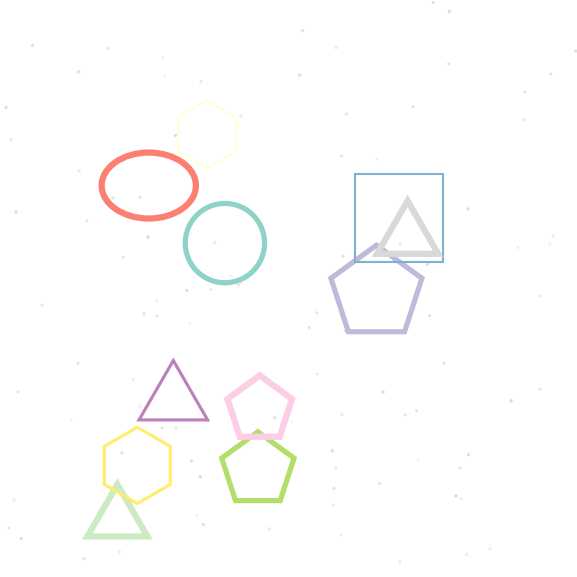[{"shape": "circle", "thickness": 2.5, "radius": 0.34, "center": [0.389, 0.578]}, {"shape": "hexagon", "thickness": 0.5, "radius": 0.29, "center": [0.359, 0.767]}, {"shape": "pentagon", "thickness": 2.5, "radius": 0.41, "center": [0.652, 0.492]}, {"shape": "oval", "thickness": 3, "radius": 0.41, "center": [0.258, 0.678]}, {"shape": "square", "thickness": 1, "radius": 0.38, "center": [0.691, 0.622]}, {"shape": "pentagon", "thickness": 2.5, "radius": 0.33, "center": [0.447, 0.186]}, {"shape": "pentagon", "thickness": 3, "radius": 0.29, "center": [0.45, 0.29]}, {"shape": "triangle", "thickness": 3, "radius": 0.31, "center": [0.706, 0.59]}, {"shape": "triangle", "thickness": 1.5, "radius": 0.34, "center": [0.3, 0.306]}, {"shape": "triangle", "thickness": 3, "radius": 0.3, "center": [0.203, 0.1]}, {"shape": "hexagon", "thickness": 1.5, "radius": 0.33, "center": [0.238, 0.193]}]